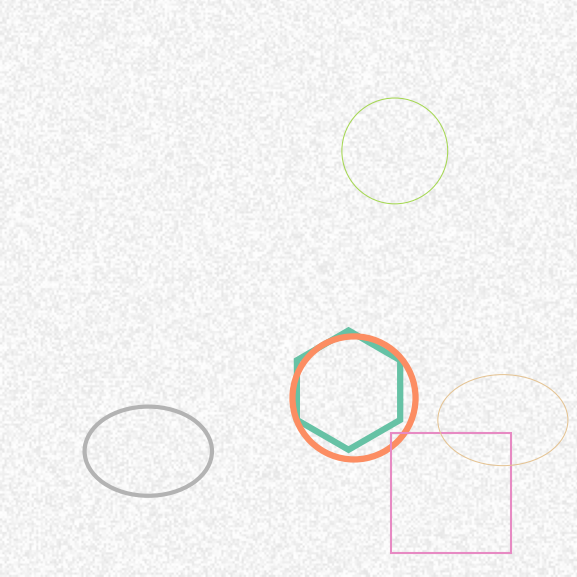[{"shape": "hexagon", "thickness": 3, "radius": 0.52, "center": [0.604, 0.324]}, {"shape": "circle", "thickness": 3, "radius": 0.53, "center": [0.613, 0.31]}, {"shape": "square", "thickness": 1, "radius": 0.52, "center": [0.781, 0.145]}, {"shape": "circle", "thickness": 0.5, "radius": 0.46, "center": [0.684, 0.738]}, {"shape": "oval", "thickness": 0.5, "radius": 0.56, "center": [0.871, 0.272]}, {"shape": "oval", "thickness": 2, "radius": 0.55, "center": [0.257, 0.218]}]